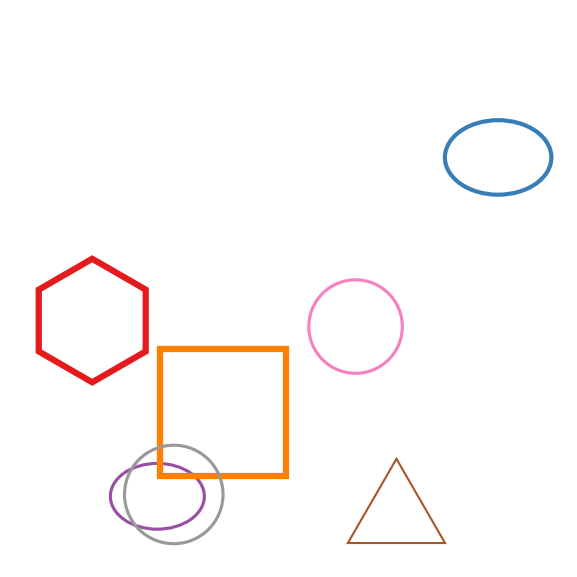[{"shape": "hexagon", "thickness": 3, "radius": 0.53, "center": [0.16, 0.444]}, {"shape": "oval", "thickness": 2, "radius": 0.46, "center": [0.863, 0.727]}, {"shape": "oval", "thickness": 1.5, "radius": 0.41, "center": [0.272, 0.14]}, {"shape": "square", "thickness": 3, "radius": 0.55, "center": [0.386, 0.285]}, {"shape": "triangle", "thickness": 1, "radius": 0.49, "center": [0.686, 0.107]}, {"shape": "circle", "thickness": 1.5, "radius": 0.4, "center": [0.616, 0.434]}, {"shape": "circle", "thickness": 1.5, "radius": 0.43, "center": [0.301, 0.143]}]